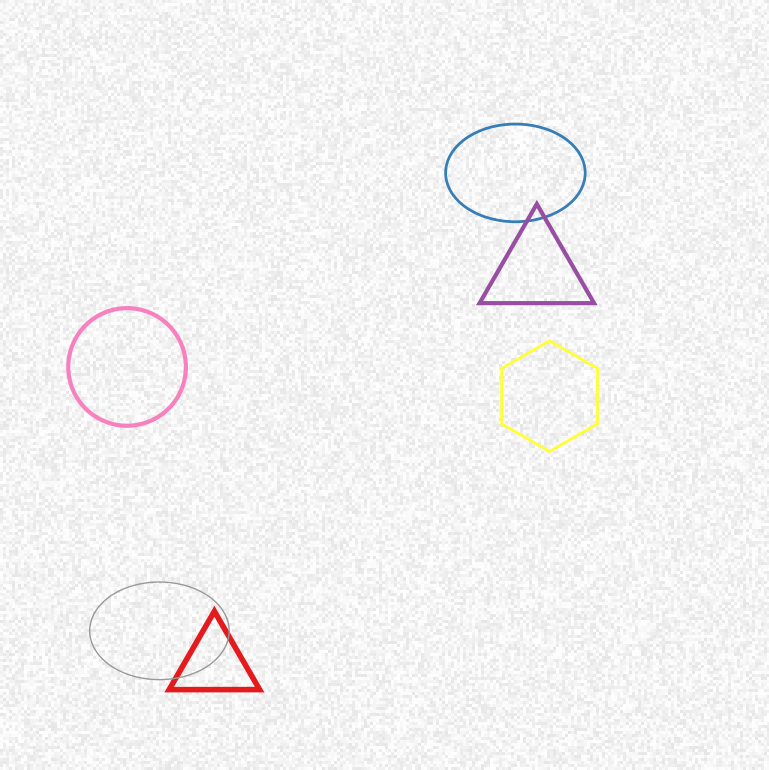[{"shape": "triangle", "thickness": 2, "radius": 0.34, "center": [0.278, 0.138]}, {"shape": "oval", "thickness": 1, "radius": 0.45, "center": [0.669, 0.775]}, {"shape": "triangle", "thickness": 1.5, "radius": 0.43, "center": [0.697, 0.649]}, {"shape": "hexagon", "thickness": 1, "radius": 0.36, "center": [0.714, 0.486]}, {"shape": "circle", "thickness": 1.5, "radius": 0.38, "center": [0.165, 0.523]}, {"shape": "oval", "thickness": 0.5, "radius": 0.45, "center": [0.207, 0.181]}]